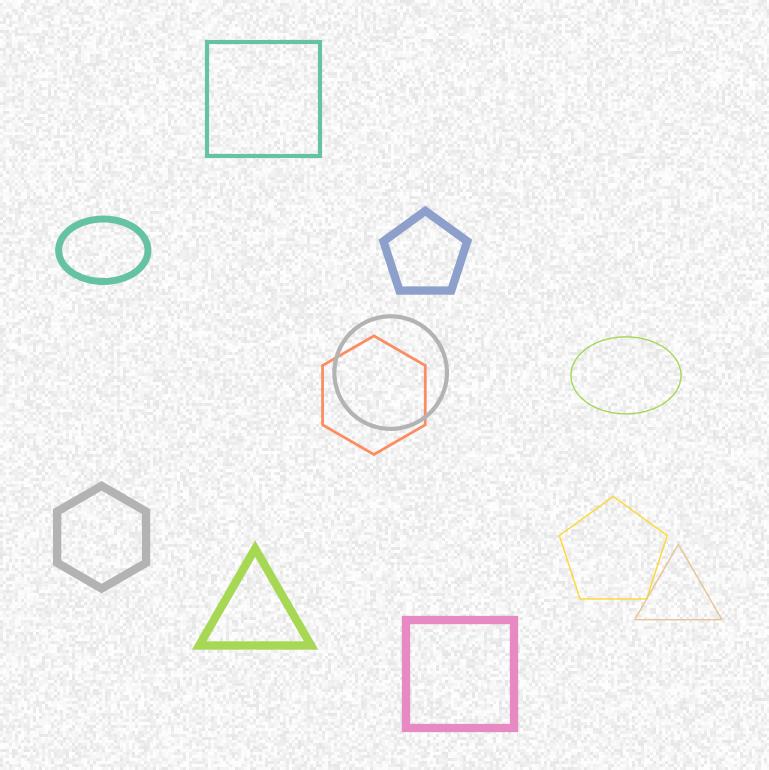[{"shape": "oval", "thickness": 2.5, "radius": 0.29, "center": [0.134, 0.675]}, {"shape": "square", "thickness": 1.5, "radius": 0.37, "center": [0.342, 0.872]}, {"shape": "hexagon", "thickness": 1, "radius": 0.39, "center": [0.486, 0.487]}, {"shape": "pentagon", "thickness": 3, "radius": 0.29, "center": [0.552, 0.669]}, {"shape": "square", "thickness": 3, "radius": 0.35, "center": [0.597, 0.125]}, {"shape": "oval", "thickness": 0.5, "radius": 0.36, "center": [0.813, 0.512]}, {"shape": "triangle", "thickness": 3, "radius": 0.42, "center": [0.331, 0.204]}, {"shape": "pentagon", "thickness": 0.5, "radius": 0.37, "center": [0.797, 0.282]}, {"shape": "triangle", "thickness": 0.5, "radius": 0.33, "center": [0.881, 0.228]}, {"shape": "circle", "thickness": 1.5, "radius": 0.37, "center": [0.507, 0.516]}, {"shape": "hexagon", "thickness": 3, "radius": 0.33, "center": [0.132, 0.302]}]